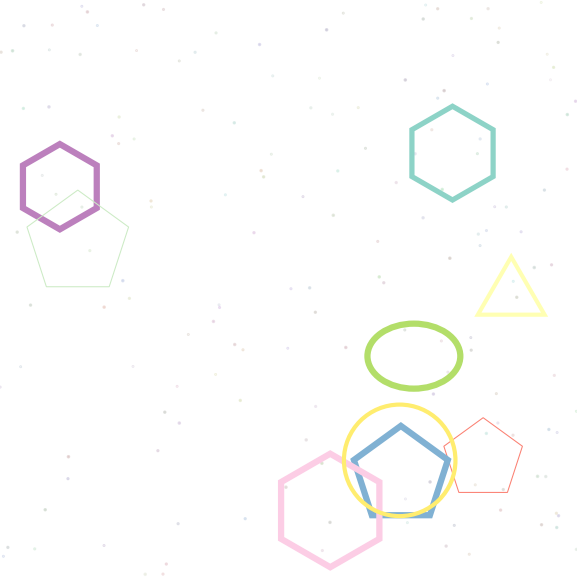[{"shape": "hexagon", "thickness": 2.5, "radius": 0.41, "center": [0.784, 0.734]}, {"shape": "triangle", "thickness": 2, "radius": 0.33, "center": [0.885, 0.488]}, {"shape": "pentagon", "thickness": 0.5, "radius": 0.36, "center": [0.837, 0.204]}, {"shape": "pentagon", "thickness": 3, "radius": 0.43, "center": [0.694, 0.176]}, {"shape": "oval", "thickness": 3, "radius": 0.4, "center": [0.717, 0.382]}, {"shape": "hexagon", "thickness": 3, "radius": 0.49, "center": [0.572, 0.115]}, {"shape": "hexagon", "thickness": 3, "radius": 0.37, "center": [0.104, 0.676]}, {"shape": "pentagon", "thickness": 0.5, "radius": 0.46, "center": [0.135, 0.577]}, {"shape": "circle", "thickness": 2, "radius": 0.48, "center": [0.692, 0.202]}]